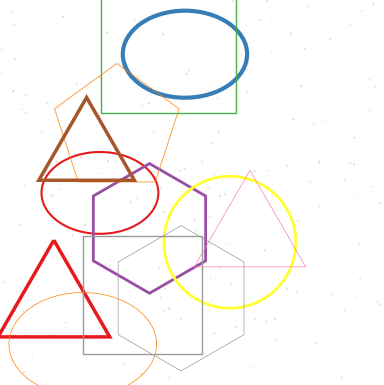[{"shape": "triangle", "thickness": 2.5, "radius": 0.84, "center": [0.14, 0.209]}, {"shape": "oval", "thickness": 1.5, "radius": 0.76, "center": [0.26, 0.499]}, {"shape": "oval", "thickness": 3, "radius": 0.81, "center": [0.48, 0.859]}, {"shape": "square", "thickness": 1, "radius": 0.88, "center": [0.438, 0.883]}, {"shape": "hexagon", "thickness": 2, "radius": 0.84, "center": [0.388, 0.407]}, {"shape": "pentagon", "thickness": 0.5, "radius": 0.85, "center": [0.303, 0.665]}, {"shape": "oval", "thickness": 0.5, "radius": 0.96, "center": [0.215, 0.106]}, {"shape": "circle", "thickness": 2, "radius": 0.86, "center": [0.597, 0.371]}, {"shape": "triangle", "thickness": 2.5, "radius": 0.72, "center": [0.225, 0.603]}, {"shape": "triangle", "thickness": 0.5, "radius": 0.84, "center": [0.649, 0.39]}, {"shape": "hexagon", "thickness": 0.5, "radius": 0.94, "center": [0.47, 0.225]}, {"shape": "square", "thickness": 1, "radius": 0.77, "center": [0.37, 0.234]}]